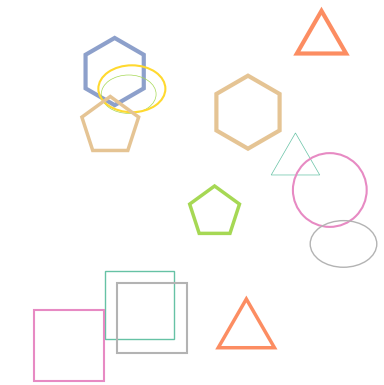[{"shape": "square", "thickness": 1, "radius": 0.45, "center": [0.363, 0.207]}, {"shape": "triangle", "thickness": 0.5, "radius": 0.36, "center": [0.767, 0.582]}, {"shape": "triangle", "thickness": 2.5, "radius": 0.42, "center": [0.64, 0.139]}, {"shape": "triangle", "thickness": 3, "radius": 0.37, "center": [0.835, 0.898]}, {"shape": "hexagon", "thickness": 3, "radius": 0.44, "center": [0.298, 0.814]}, {"shape": "circle", "thickness": 1.5, "radius": 0.48, "center": [0.857, 0.506]}, {"shape": "square", "thickness": 1.5, "radius": 0.46, "center": [0.179, 0.103]}, {"shape": "pentagon", "thickness": 2.5, "radius": 0.34, "center": [0.557, 0.449]}, {"shape": "oval", "thickness": 0.5, "radius": 0.36, "center": [0.334, 0.755]}, {"shape": "oval", "thickness": 1.5, "radius": 0.44, "center": [0.343, 0.769]}, {"shape": "hexagon", "thickness": 3, "radius": 0.47, "center": [0.644, 0.709]}, {"shape": "pentagon", "thickness": 2.5, "radius": 0.39, "center": [0.286, 0.672]}, {"shape": "oval", "thickness": 1, "radius": 0.43, "center": [0.892, 0.366]}, {"shape": "square", "thickness": 1.5, "radius": 0.46, "center": [0.394, 0.173]}]